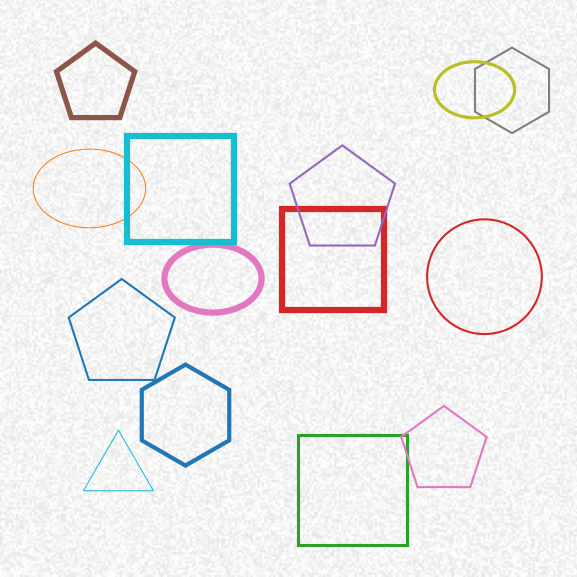[{"shape": "hexagon", "thickness": 2, "radius": 0.44, "center": [0.321, 0.28]}, {"shape": "pentagon", "thickness": 1, "radius": 0.48, "center": [0.211, 0.419]}, {"shape": "oval", "thickness": 0.5, "radius": 0.49, "center": [0.155, 0.673]}, {"shape": "square", "thickness": 1.5, "radius": 0.47, "center": [0.611, 0.151]}, {"shape": "square", "thickness": 3, "radius": 0.44, "center": [0.576, 0.55]}, {"shape": "circle", "thickness": 1, "radius": 0.5, "center": [0.839, 0.52]}, {"shape": "pentagon", "thickness": 1, "radius": 0.48, "center": [0.593, 0.652]}, {"shape": "pentagon", "thickness": 2.5, "radius": 0.36, "center": [0.166, 0.853]}, {"shape": "oval", "thickness": 3, "radius": 0.42, "center": [0.369, 0.517]}, {"shape": "pentagon", "thickness": 1, "radius": 0.39, "center": [0.769, 0.219]}, {"shape": "hexagon", "thickness": 1, "radius": 0.37, "center": [0.887, 0.843]}, {"shape": "oval", "thickness": 1.5, "radius": 0.35, "center": [0.822, 0.844]}, {"shape": "triangle", "thickness": 0.5, "radius": 0.35, "center": [0.205, 0.184]}, {"shape": "square", "thickness": 3, "radius": 0.46, "center": [0.313, 0.672]}]